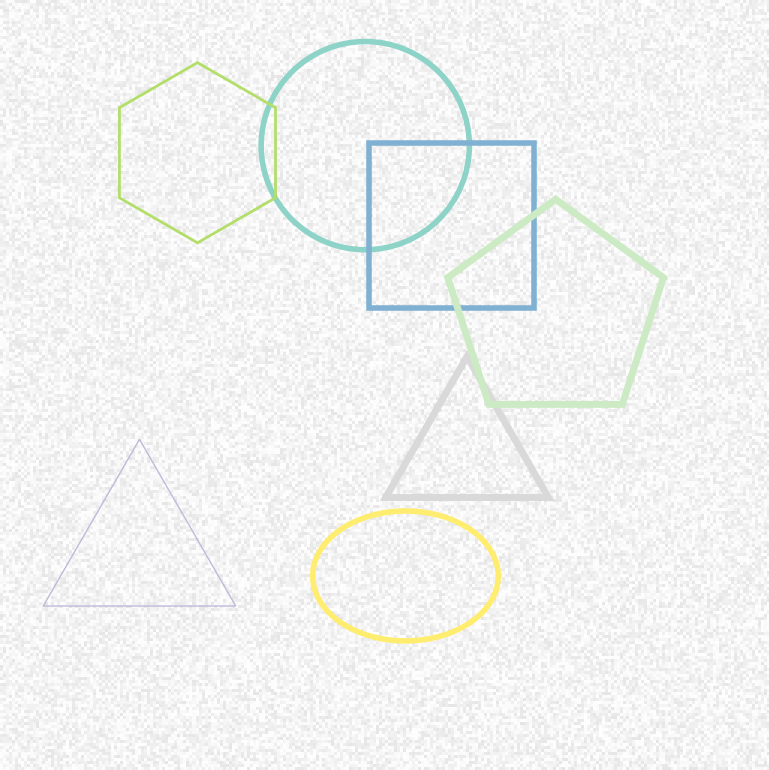[{"shape": "circle", "thickness": 2, "radius": 0.68, "center": [0.474, 0.811]}, {"shape": "triangle", "thickness": 0.5, "radius": 0.72, "center": [0.181, 0.285]}, {"shape": "square", "thickness": 2, "radius": 0.54, "center": [0.586, 0.707]}, {"shape": "hexagon", "thickness": 1, "radius": 0.59, "center": [0.256, 0.802]}, {"shape": "triangle", "thickness": 2.5, "radius": 0.61, "center": [0.607, 0.415]}, {"shape": "pentagon", "thickness": 2.5, "radius": 0.74, "center": [0.722, 0.594]}, {"shape": "oval", "thickness": 2, "radius": 0.6, "center": [0.527, 0.252]}]